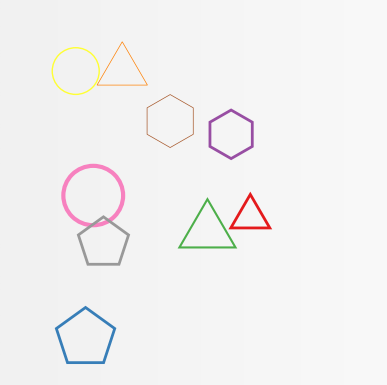[{"shape": "triangle", "thickness": 2, "radius": 0.29, "center": [0.646, 0.437]}, {"shape": "pentagon", "thickness": 2, "radius": 0.4, "center": [0.221, 0.122]}, {"shape": "triangle", "thickness": 1.5, "radius": 0.42, "center": [0.535, 0.399]}, {"shape": "hexagon", "thickness": 2, "radius": 0.32, "center": [0.596, 0.651]}, {"shape": "triangle", "thickness": 0.5, "radius": 0.38, "center": [0.315, 0.817]}, {"shape": "circle", "thickness": 1, "radius": 0.3, "center": [0.195, 0.815]}, {"shape": "hexagon", "thickness": 0.5, "radius": 0.34, "center": [0.439, 0.686]}, {"shape": "circle", "thickness": 3, "radius": 0.39, "center": [0.241, 0.492]}, {"shape": "pentagon", "thickness": 2, "radius": 0.34, "center": [0.267, 0.369]}]